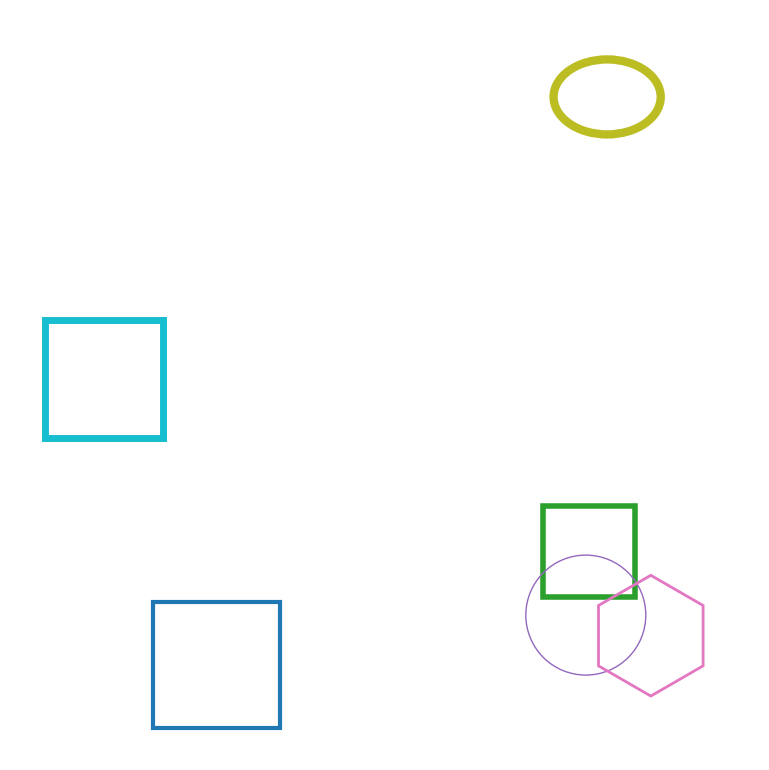[{"shape": "square", "thickness": 1.5, "radius": 0.41, "center": [0.281, 0.136]}, {"shape": "square", "thickness": 2, "radius": 0.3, "center": [0.765, 0.284]}, {"shape": "circle", "thickness": 0.5, "radius": 0.39, "center": [0.761, 0.201]}, {"shape": "hexagon", "thickness": 1, "radius": 0.39, "center": [0.845, 0.174]}, {"shape": "oval", "thickness": 3, "radius": 0.35, "center": [0.789, 0.874]}, {"shape": "square", "thickness": 2.5, "radius": 0.38, "center": [0.135, 0.508]}]